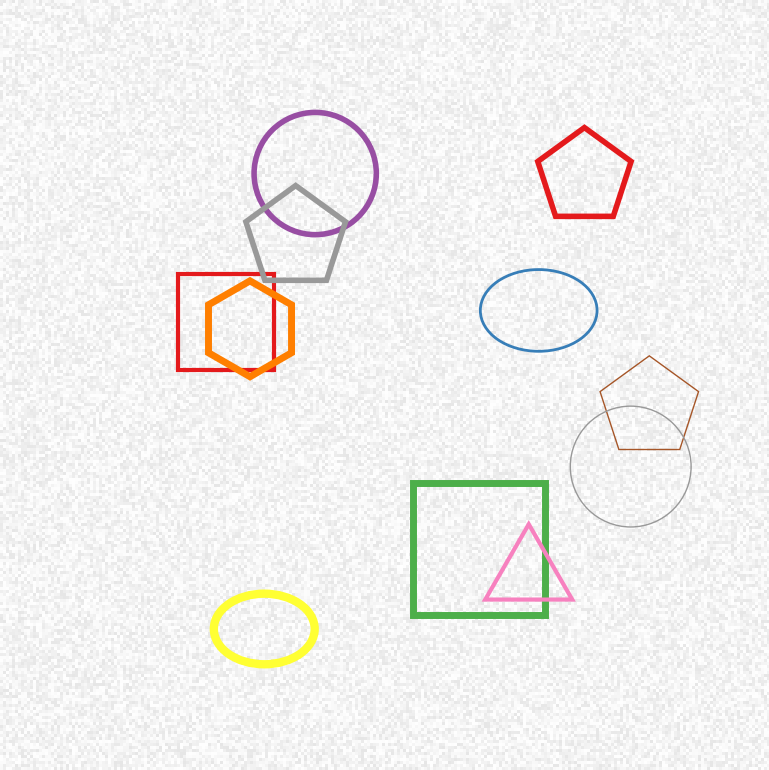[{"shape": "square", "thickness": 1.5, "radius": 0.31, "center": [0.293, 0.582]}, {"shape": "pentagon", "thickness": 2, "radius": 0.32, "center": [0.759, 0.771]}, {"shape": "oval", "thickness": 1, "radius": 0.38, "center": [0.7, 0.597]}, {"shape": "square", "thickness": 2.5, "radius": 0.43, "center": [0.622, 0.287]}, {"shape": "circle", "thickness": 2, "radius": 0.4, "center": [0.409, 0.775]}, {"shape": "hexagon", "thickness": 2.5, "radius": 0.31, "center": [0.325, 0.573]}, {"shape": "oval", "thickness": 3, "radius": 0.33, "center": [0.343, 0.183]}, {"shape": "pentagon", "thickness": 0.5, "radius": 0.34, "center": [0.843, 0.471]}, {"shape": "triangle", "thickness": 1.5, "radius": 0.33, "center": [0.687, 0.254]}, {"shape": "circle", "thickness": 0.5, "radius": 0.39, "center": [0.819, 0.394]}, {"shape": "pentagon", "thickness": 2, "radius": 0.34, "center": [0.384, 0.691]}]